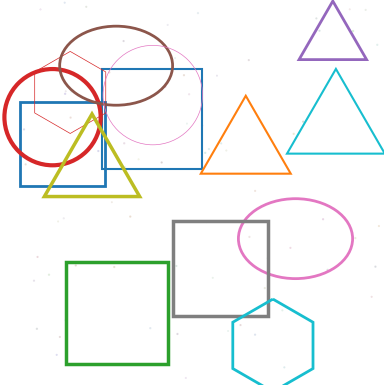[{"shape": "square", "thickness": 2, "radius": 0.55, "center": [0.163, 0.626]}, {"shape": "square", "thickness": 1.5, "radius": 0.65, "center": [0.395, 0.69]}, {"shape": "triangle", "thickness": 1.5, "radius": 0.67, "center": [0.638, 0.616]}, {"shape": "square", "thickness": 2.5, "radius": 0.66, "center": [0.304, 0.188]}, {"shape": "circle", "thickness": 3, "radius": 0.63, "center": [0.136, 0.696]}, {"shape": "hexagon", "thickness": 0.5, "radius": 0.53, "center": [0.182, 0.76]}, {"shape": "triangle", "thickness": 2, "radius": 0.51, "center": [0.864, 0.896]}, {"shape": "oval", "thickness": 2, "radius": 0.73, "center": [0.302, 0.829]}, {"shape": "circle", "thickness": 0.5, "radius": 0.65, "center": [0.397, 0.753]}, {"shape": "oval", "thickness": 2, "radius": 0.74, "center": [0.768, 0.38]}, {"shape": "square", "thickness": 2.5, "radius": 0.61, "center": [0.572, 0.303]}, {"shape": "triangle", "thickness": 2.5, "radius": 0.71, "center": [0.239, 0.561]}, {"shape": "hexagon", "thickness": 2, "radius": 0.6, "center": [0.709, 0.103]}, {"shape": "triangle", "thickness": 1.5, "radius": 0.73, "center": [0.872, 0.674]}]